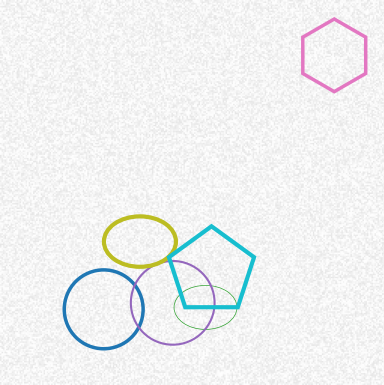[{"shape": "circle", "thickness": 2.5, "radius": 0.51, "center": [0.269, 0.197]}, {"shape": "oval", "thickness": 0.5, "radius": 0.41, "center": [0.534, 0.202]}, {"shape": "circle", "thickness": 1.5, "radius": 0.54, "center": [0.449, 0.213]}, {"shape": "hexagon", "thickness": 2.5, "radius": 0.47, "center": [0.868, 0.856]}, {"shape": "oval", "thickness": 3, "radius": 0.47, "center": [0.363, 0.373]}, {"shape": "pentagon", "thickness": 3, "radius": 0.58, "center": [0.549, 0.296]}]